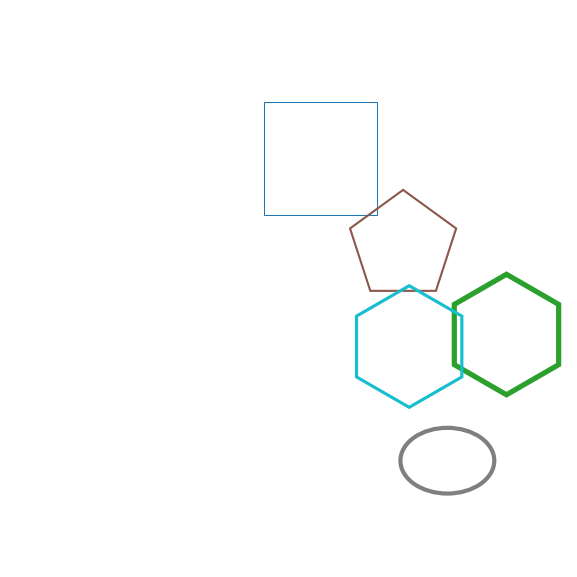[{"shape": "square", "thickness": 0.5, "radius": 0.49, "center": [0.554, 0.725]}, {"shape": "hexagon", "thickness": 2.5, "radius": 0.52, "center": [0.877, 0.42]}, {"shape": "pentagon", "thickness": 1, "radius": 0.48, "center": [0.698, 0.574]}, {"shape": "oval", "thickness": 2, "radius": 0.41, "center": [0.775, 0.201]}, {"shape": "hexagon", "thickness": 1.5, "radius": 0.53, "center": [0.709, 0.399]}]